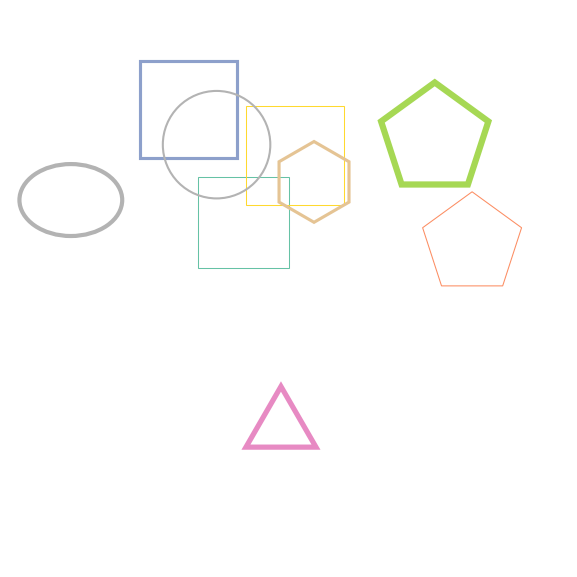[{"shape": "square", "thickness": 0.5, "radius": 0.39, "center": [0.421, 0.614]}, {"shape": "pentagon", "thickness": 0.5, "radius": 0.45, "center": [0.817, 0.577]}, {"shape": "square", "thickness": 1.5, "radius": 0.42, "center": [0.326, 0.81]}, {"shape": "triangle", "thickness": 2.5, "radius": 0.35, "center": [0.487, 0.26]}, {"shape": "pentagon", "thickness": 3, "radius": 0.49, "center": [0.753, 0.759]}, {"shape": "square", "thickness": 0.5, "radius": 0.43, "center": [0.511, 0.73]}, {"shape": "hexagon", "thickness": 1.5, "radius": 0.35, "center": [0.544, 0.684]}, {"shape": "circle", "thickness": 1, "radius": 0.47, "center": [0.375, 0.749]}, {"shape": "oval", "thickness": 2, "radius": 0.44, "center": [0.123, 0.653]}]